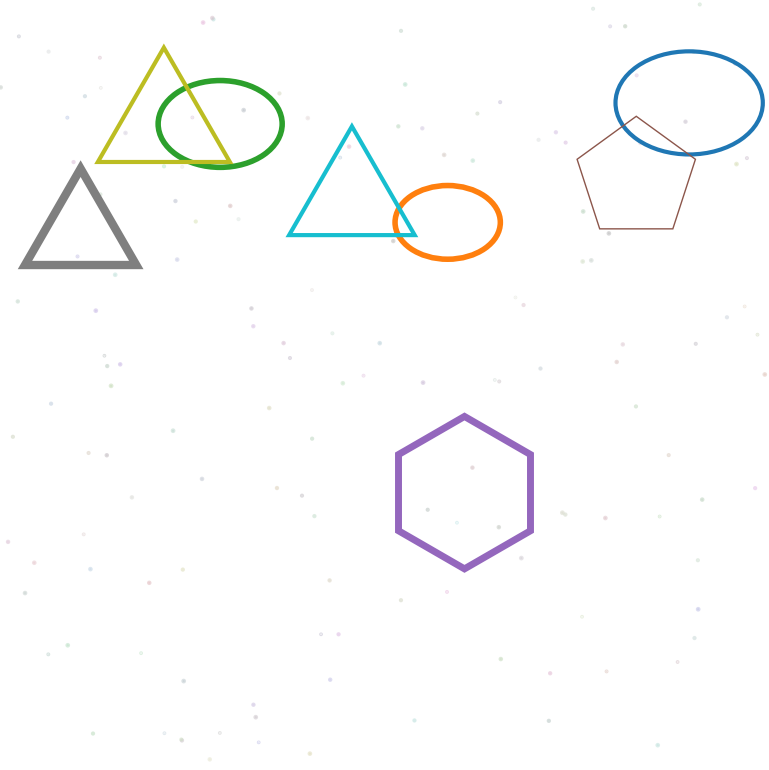[{"shape": "oval", "thickness": 1.5, "radius": 0.48, "center": [0.895, 0.866]}, {"shape": "oval", "thickness": 2, "radius": 0.34, "center": [0.581, 0.711]}, {"shape": "oval", "thickness": 2, "radius": 0.4, "center": [0.286, 0.839]}, {"shape": "hexagon", "thickness": 2.5, "radius": 0.49, "center": [0.603, 0.36]}, {"shape": "pentagon", "thickness": 0.5, "radius": 0.4, "center": [0.826, 0.768]}, {"shape": "triangle", "thickness": 3, "radius": 0.42, "center": [0.105, 0.698]}, {"shape": "triangle", "thickness": 1.5, "radius": 0.49, "center": [0.213, 0.839]}, {"shape": "triangle", "thickness": 1.5, "radius": 0.47, "center": [0.457, 0.742]}]